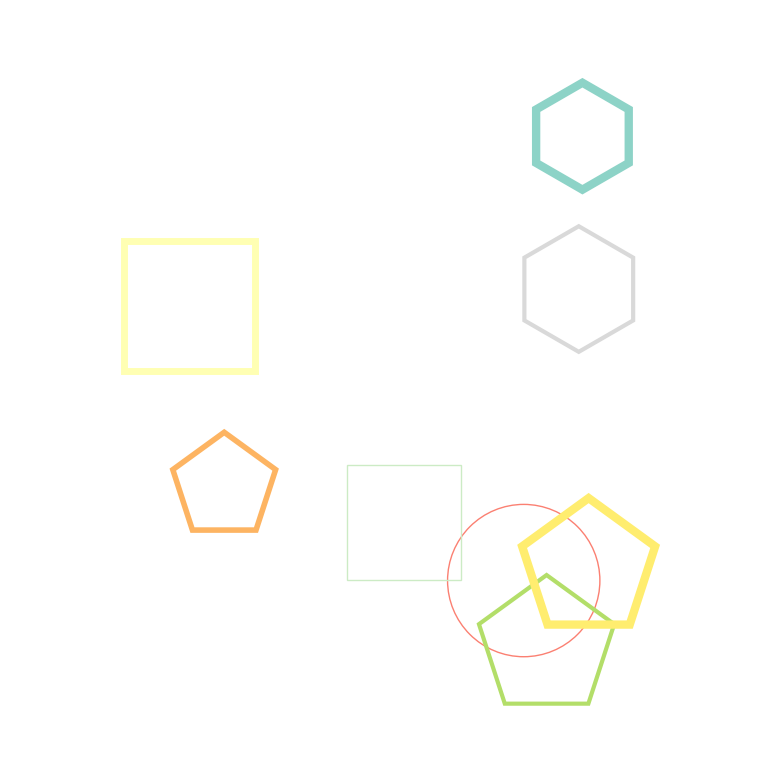[{"shape": "hexagon", "thickness": 3, "radius": 0.35, "center": [0.756, 0.823]}, {"shape": "square", "thickness": 2.5, "radius": 0.42, "center": [0.246, 0.603]}, {"shape": "circle", "thickness": 0.5, "radius": 0.49, "center": [0.68, 0.246]}, {"shape": "pentagon", "thickness": 2, "radius": 0.35, "center": [0.291, 0.368]}, {"shape": "pentagon", "thickness": 1.5, "radius": 0.46, "center": [0.71, 0.161]}, {"shape": "hexagon", "thickness": 1.5, "radius": 0.41, "center": [0.752, 0.625]}, {"shape": "square", "thickness": 0.5, "radius": 0.37, "center": [0.524, 0.322]}, {"shape": "pentagon", "thickness": 3, "radius": 0.45, "center": [0.764, 0.262]}]